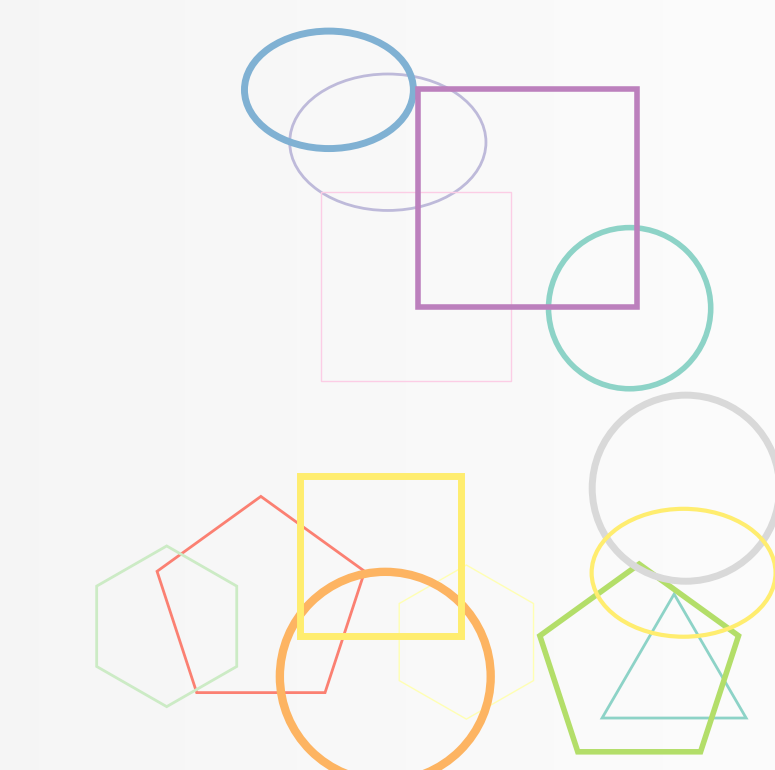[{"shape": "triangle", "thickness": 1, "radius": 0.54, "center": [0.87, 0.121]}, {"shape": "circle", "thickness": 2, "radius": 0.52, "center": [0.812, 0.6]}, {"shape": "hexagon", "thickness": 0.5, "radius": 0.5, "center": [0.602, 0.166]}, {"shape": "oval", "thickness": 1, "radius": 0.63, "center": [0.5, 0.815]}, {"shape": "pentagon", "thickness": 1, "radius": 0.7, "center": [0.337, 0.214]}, {"shape": "oval", "thickness": 2.5, "radius": 0.54, "center": [0.424, 0.883]}, {"shape": "circle", "thickness": 3, "radius": 0.68, "center": [0.497, 0.121]}, {"shape": "pentagon", "thickness": 2, "radius": 0.67, "center": [0.825, 0.133]}, {"shape": "square", "thickness": 0.5, "radius": 0.61, "center": [0.537, 0.627]}, {"shape": "circle", "thickness": 2.5, "radius": 0.6, "center": [0.885, 0.366]}, {"shape": "square", "thickness": 2, "radius": 0.71, "center": [0.68, 0.743]}, {"shape": "hexagon", "thickness": 1, "radius": 0.52, "center": [0.215, 0.187]}, {"shape": "square", "thickness": 2.5, "radius": 0.52, "center": [0.491, 0.278]}, {"shape": "oval", "thickness": 1.5, "radius": 0.59, "center": [0.882, 0.256]}]